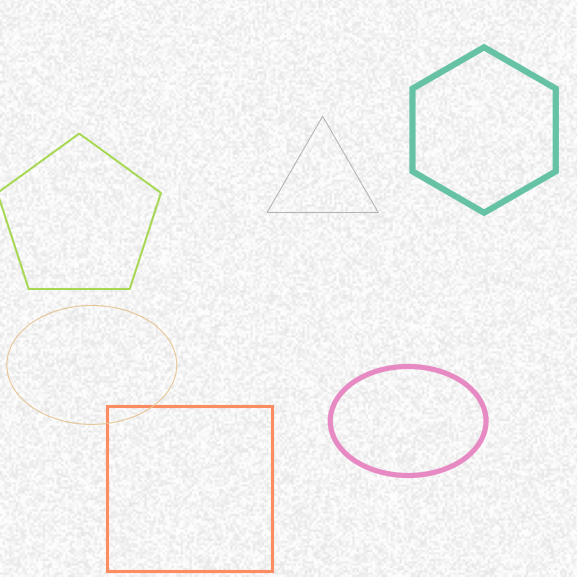[{"shape": "hexagon", "thickness": 3, "radius": 0.72, "center": [0.838, 0.774]}, {"shape": "square", "thickness": 1.5, "radius": 0.71, "center": [0.328, 0.154]}, {"shape": "oval", "thickness": 2.5, "radius": 0.67, "center": [0.707, 0.27]}, {"shape": "pentagon", "thickness": 1, "radius": 0.74, "center": [0.137, 0.619]}, {"shape": "oval", "thickness": 0.5, "radius": 0.74, "center": [0.159, 0.367]}, {"shape": "triangle", "thickness": 0.5, "radius": 0.56, "center": [0.559, 0.687]}]